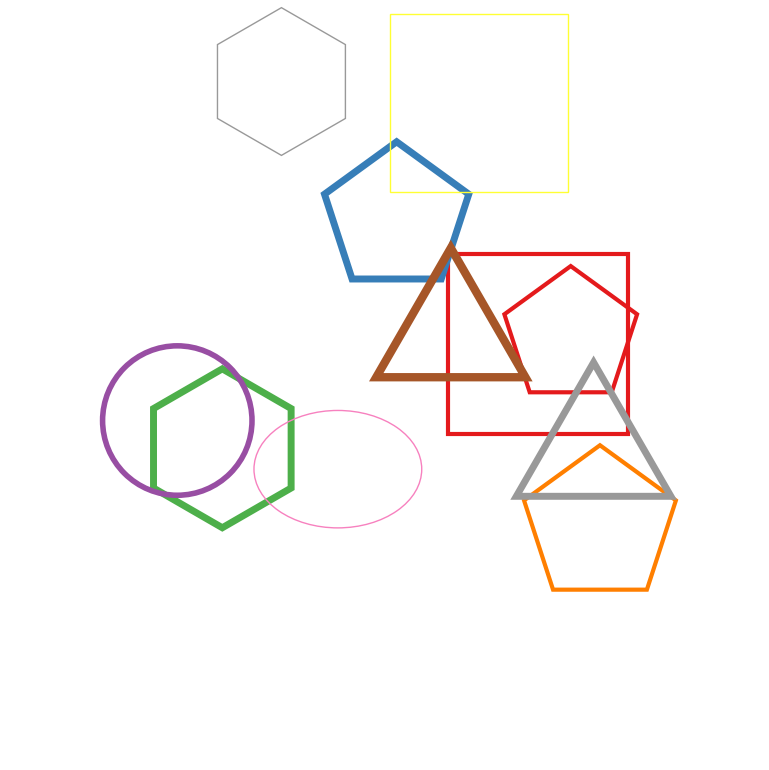[{"shape": "pentagon", "thickness": 1.5, "radius": 0.45, "center": [0.741, 0.564]}, {"shape": "square", "thickness": 1.5, "radius": 0.59, "center": [0.699, 0.553]}, {"shape": "pentagon", "thickness": 2.5, "radius": 0.49, "center": [0.515, 0.717]}, {"shape": "hexagon", "thickness": 2.5, "radius": 0.52, "center": [0.289, 0.418]}, {"shape": "circle", "thickness": 2, "radius": 0.49, "center": [0.23, 0.454]}, {"shape": "pentagon", "thickness": 1.5, "radius": 0.52, "center": [0.779, 0.318]}, {"shape": "square", "thickness": 0.5, "radius": 0.58, "center": [0.622, 0.866]}, {"shape": "triangle", "thickness": 3, "radius": 0.56, "center": [0.585, 0.566]}, {"shape": "oval", "thickness": 0.5, "radius": 0.54, "center": [0.439, 0.391]}, {"shape": "hexagon", "thickness": 0.5, "radius": 0.48, "center": [0.366, 0.894]}, {"shape": "triangle", "thickness": 2.5, "radius": 0.58, "center": [0.771, 0.413]}]